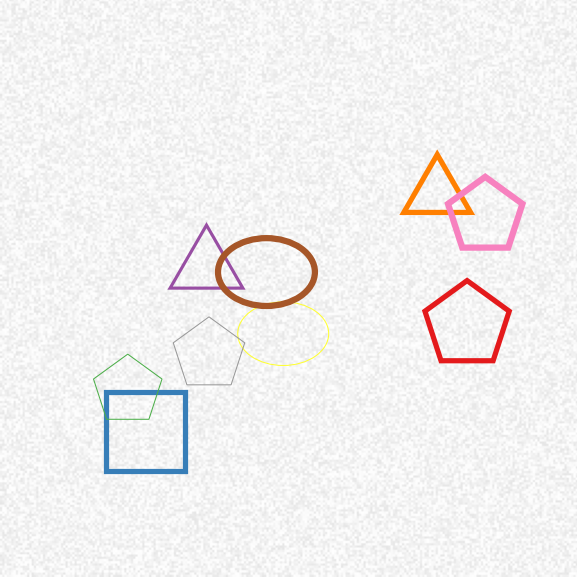[{"shape": "pentagon", "thickness": 2.5, "radius": 0.38, "center": [0.809, 0.437]}, {"shape": "square", "thickness": 2.5, "radius": 0.34, "center": [0.252, 0.252]}, {"shape": "pentagon", "thickness": 0.5, "radius": 0.31, "center": [0.221, 0.324]}, {"shape": "triangle", "thickness": 1.5, "radius": 0.36, "center": [0.358, 0.537]}, {"shape": "triangle", "thickness": 2.5, "radius": 0.33, "center": [0.757, 0.665]}, {"shape": "oval", "thickness": 0.5, "radius": 0.39, "center": [0.49, 0.421]}, {"shape": "oval", "thickness": 3, "radius": 0.42, "center": [0.461, 0.528]}, {"shape": "pentagon", "thickness": 3, "radius": 0.34, "center": [0.84, 0.625]}, {"shape": "pentagon", "thickness": 0.5, "radius": 0.33, "center": [0.362, 0.385]}]